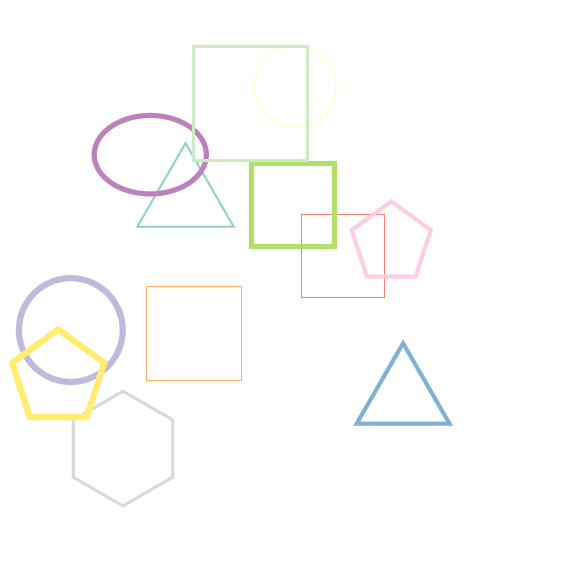[{"shape": "triangle", "thickness": 1, "radius": 0.48, "center": [0.321, 0.655]}, {"shape": "circle", "thickness": 0.5, "radius": 0.35, "center": [0.511, 0.849]}, {"shape": "circle", "thickness": 3, "radius": 0.45, "center": [0.123, 0.428]}, {"shape": "square", "thickness": 0.5, "radius": 0.36, "center": [0.594, 0.557]}, {"shape": "triangle", "thickness": 2, "radius": 0.46, "center": [0.698, 0.312]}, {"shape": "square", "thickness": 0.5, "radius": 0.41, "center": [0.335, 0.423]}, {"shape": "square", "thickness": 2.5, "radius": 0.36, "center": [0.506, 0.645]}, {"shape": "pentagon", "thickness": 2, "radius": 0.36, "center": [0.677, 0.578]}, {"shape": "hexagon", "thickness": 1.5, "radius": 0.5, "center": [0.213, 0.222]}, {"shape": "oval", "thickness": 2.5, "radius": 0.49, "center": [0.26, 0.731]}, {"shape": "square", "thickness": 1.5, "radius": 0.5, "center": [0.433, 0.82]}, {"shape": "pentagon", "thickness": 3, "radius": 0.42, "center": [0.101, 0.345]}]